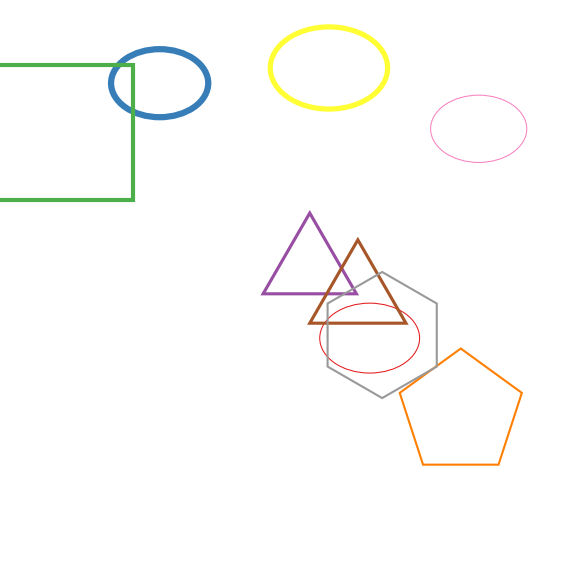[{"shape": "oval", "thickness": 0.5, "radius": 0.43, "center": [0.64, 0.414]}, {"shape": "oval", "thickness": 3, "radius": 0.42, "center": [0.276, 0.855]}, {"shape": "square", "thickness": 2, "radius": 0.58, "center": [0.114, 0.77]}, {"shape": "triangle", "thickness": 1.5, "radius": 0.47, "center": [0.536, 0.537]}, {"shape": "pentagon", "thickness": 1, "radius": 0.56, "center": [0.798, 0.284]}, {"shape": "oval", "thickness": 2.5, "radius": 0.51, "center": [0.57, 0.881]}, {"shape": "triangle", "thickness": 1.5, "radius": 0.48, "center": [0.62, 0.488]}, {"shape": "oval", "thickness": 0.5, "radius": 0.42, "center": [0.829, 0.776]}, {"shape": "hexagon", "thickness": 1, "radius": 0.55, "center": [0.662, 0.419]}]